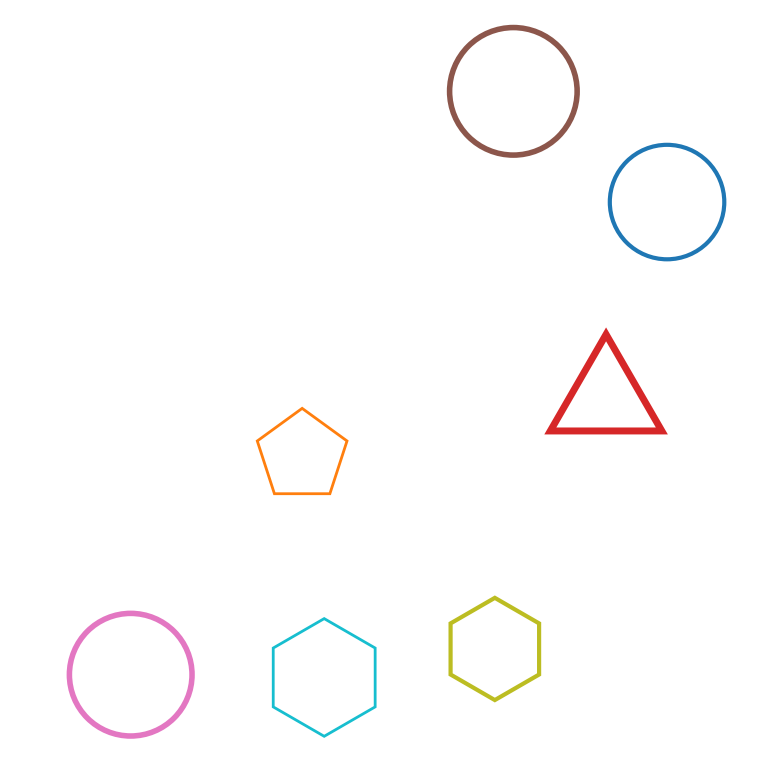[{"shape": "circle", "thickness": 1.5, "radius": 0.37, "center": [0.866, 0.738]}, {"shape": "pentagon", "thickness": 1, "radius": 0.31, "center": [0.392, 0.408]}, {"shape": "triangle", "thickness": 2.5, "radius": 0.42, "center": [0.787, 0.482]}, {"shape": "circle", "thickness": 2, "radius": 0.41, "center": [0.667, 0.881]}, {"shape": "circle", "thickness": 2, "radius": 0.4, "center": [0.17, 0.124]}, {"shape": "hexagon", "thickness": 1.5, "radius": 0.33, "center": [0.643, 0.157]}, {"shape": "hexagon", "thickness": 1, "radius": 0.38, "center": [0.421, 0.12]}]